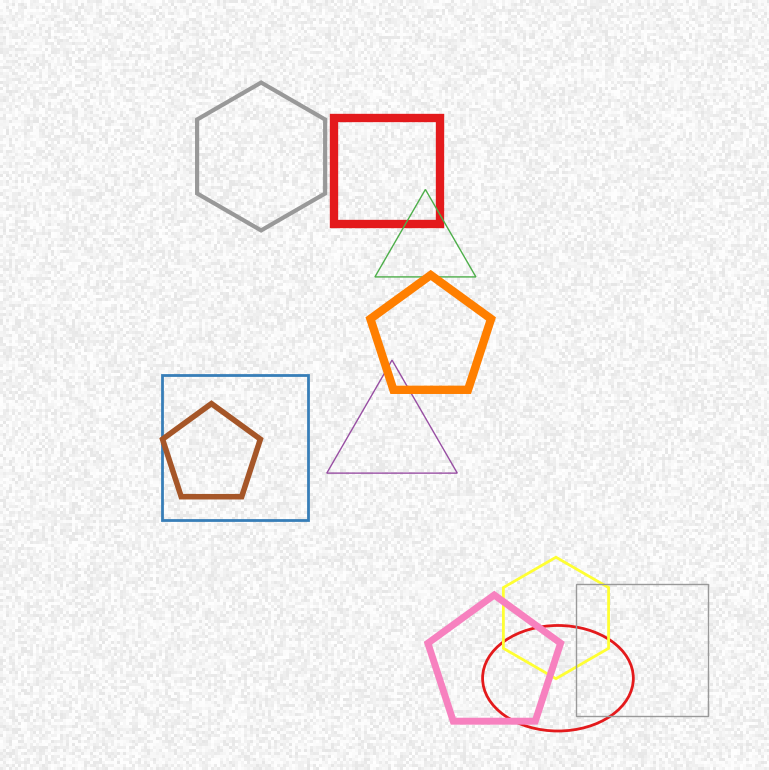[{"shape": "oval", "thickness": 1, "radius": 0.49, "center": [0.725, 0.119]}, {"shape": "square", "thickness": 3, "radius": 0.34, "center": [0.503, 0.778]}, {"shape": "square", "thickness": 1, "radius": 0.47, "center": [0.306, 0.419]}, {"shape": "triangle", "thickness": 0.5, "radius": 0.38, "center": [0.552, 0.678]}, {"shape": "triangle", "thickness": 0.5, "radius": 0.49, "center": [0.509, 0.434]}, {"shape": "pentagon", "thickness": 3, "radius": 0.41, "center": [0.559, 0.56]}, {"shape": "hexagon", "thickness": 1, "radius": 0.39, "center": [0.722, 0.197]}, {"shape": "pentagon", "thickness": 2, "radius": 0.33, "center": [0.275, 0.409]}, {"shape": "pentagon", "thickness": 2.5, "radius": 0.45, "center": [0.642, 0.137]}, {"shape": "square", "thickness": 0.5, "radius": 0.43, "center": [0.833, 0.156]}, {"shape": "hexagon", "thickness": 1.5, "radius": 0.48, "center": [0.339, 0.797]}]